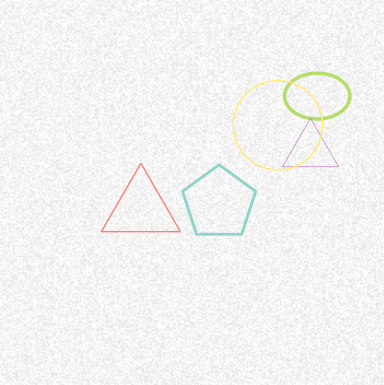[{"shape": "pentagon", "thickness": 2, "radius": 0.5, "center": [0.569, 0.472]}, {"shape": "triangle", "thickness": 1, "radius": 0.59, "center": [0.366, 0.458]}, {"shape": "oval", "thickness": 2.5, "radius": 0.42, "center": [0.824, 0.75]}, {"shape": "triangle", "thickness": 0.5, "radius": 0.42, "center": [0.807, 0.609]}, {"shape": "circle", "thickness": 1, "radius": 0.58, "center": [0.722, 0.675]}]